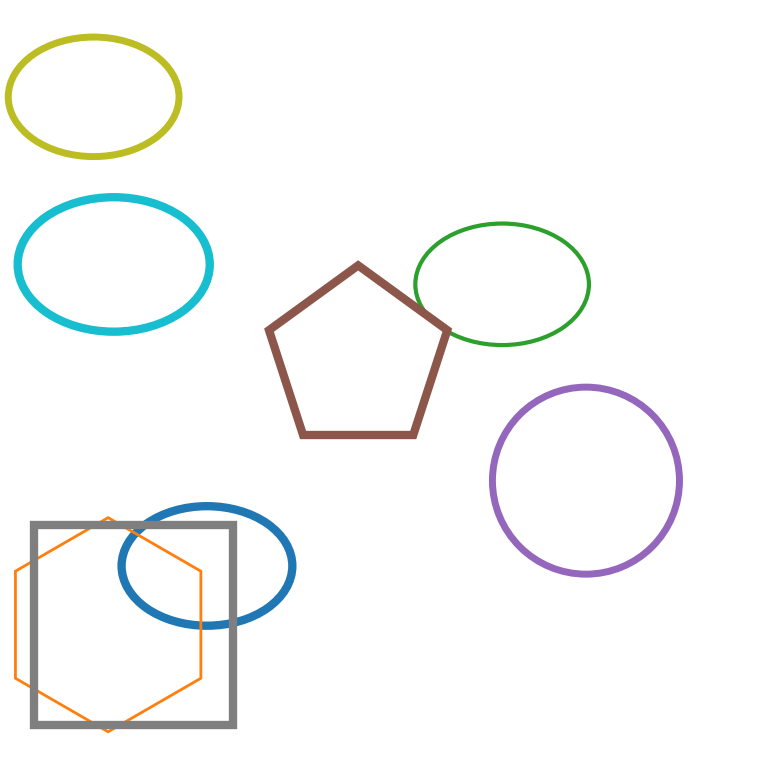[{"shape": "oval", "thickness": 3, "radius": 0.55, "center": [0.269, 0.265]}, {"shape": "hexagon", "thickness": 1, "radius": 0.7, "center": [0.14, 0.189]}, {"shape": "oval", "thickness": 1.5, "radius": 0.56, "center": [0.652, 0.631]}, {"shape": "circle", "thickness": 2.5, "radius": 0.61, "center": [0.761, 0.376]}, {"shape": "pentagon", "thickness": 3, "radius": 0.61, "center": [0.465, 0.534]}, {"shape": "square", "thickness": 3, "radius": 0.65, "center": [0.174, 0.189]}, {"shape": "oval", "thickness": 2.5, "radius": 0.55, "center": [0.122, 0.874]}, {"shape": "oval", "thickness": 3, "radius": 0.62, "center": [0.148, 0.657]}]